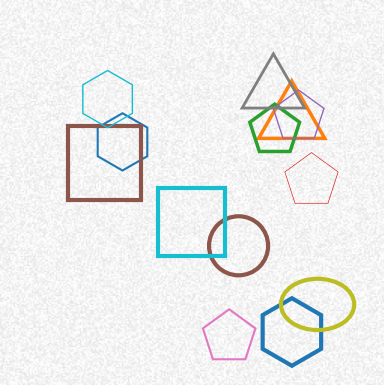[{"shape": "hexagon", "thickness": 3, "radius": 0.44, "center": [0.758, 0.138]}, {"shape": "hexagon", "thickness": 1.5, "radius": 0.37, "center": [0.318, 0.631]}, {"shape": "triangle", "thickness": 2.5, "radius": 0.5, "center": [0.758, 0.69]}, {"shape": "pentagon", "thickness": 2.5, "radius": 0.34, "center": [0.714, 0.662]}, {"shape": "pentagon", "thickness": 0.5, "radius": 0.36, "center": [0.809, 0.531]}, {"shape": "pentagon", "thickness": 1, "radius": 0.35, "center": [0.776, 0.697]}, {"shape": "square", "thickness": 3, "radius": 0.47, "center": [0.272, 0.577]}, {"shape": "circle", "thickness": 3, "radius": 0.38, "center": [0.62, 0.362]}, {"shape": "pentagon", "thickness": 1.5, "radius": 0.36, "center": [0.595, 0.125]}, {"shape": "triangle", "thickness": 2, "radius": 0.47, "center": [0.71, 0.766]}, {"shape": "oval", "thickness": 3, "radius": 0.48, "center": [0.825, 0.209]}, {"shape": "square", "thickness": 3, "radius": 0.44, "center": [0.497, 0.424]}, {"shape": "hexagon", "thickness": 1, "radius": 0.37, "center": [0.279, 0.743]}]